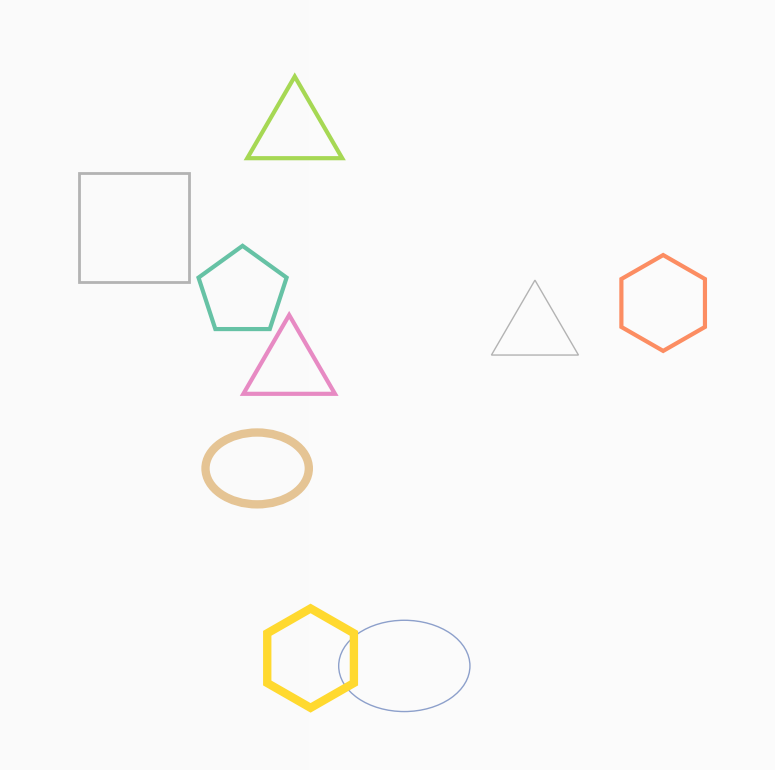[{"shape": "pentagon", "thickness": 1.5, "radius": 0.3, "center": [0.313, 0.621]}, {"shape": "hexagon", "thickness": 1.5, "radius": 0.31, "center": [0.856, 0.607]}, {"shape": "oval", "thickness": 0.5, "radius": 0.42, "center": [0.522, 0.135]}, {"shape": "triangle", "thickness": 1.5, "radius": 0.34, "center": [0.373, 0.523]}, {"shape": "triangle", "thickness": 1.5, "radius": 0.35, "center": [0.38, 0.83]}, {"shape": "hexagon", "thickness": 3, "radius": 0.32, "center": [0.401, 0.145]}, {"shape": "oval", "thickness": 3, "radius": 0.33, "center": [0.332, 0.392]}, {"shape": "triangle", "thickness": 0.5, "radius": 0.32, "center": [0.69, 0.571]}, {"shape": "square", "thickness": 1, "radius": 0.35, "center": [0.173, 0.705]}]